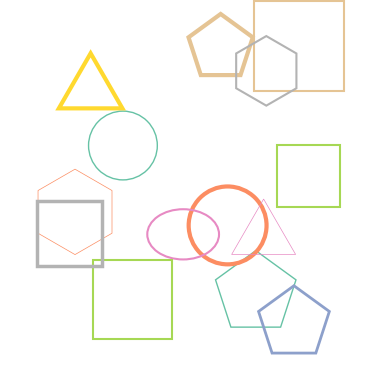[{"shape": "pentagon", "thickness": 1, "radius": 0.55, "center": [0.664, 0.239]}, {"shape": "circle", "thickness": 1, "radius": 0.45, "center": [0.319, 0.622]}, {"shape": "hexagon", "thickness": 0.5, "radius": 0.55, "center": [0.195, 0.45]}, {"shape": "circle", "thickness": 3, "radius": 0.51, "center": [0.591, 0.415]}, {"shape": "pentagon", "thickness": 2, "radius": 0.48, "center": [0.764, 0.161]}, {"shape": "oval", "thickness": 1.5, "radius": 0.47, "center": [0.476, 0.391]}, {"shape": "triangle", "thickness": 0.5, "radius": 0.48, "center": [0.685, 0.387]}, {"shape": "square", "thickness": 1.5, "radius": 0.41, "center": [0.801, 0.542]}, {"shape": "square", "thickness": 1.5, "radius": 0.52, "center": [0.344, 0.222]}, {"shape": "triangle", "thickness": 3, "radius": 0.48, "center": [0.235, 0.766]}, {"shape": "square", "thickness": 1.5, "radius": 0.59, "center": [0.777, 0.88]}, {"shape": "pentagon", "thickness": 3, "radius": 0.44, "center": [0.573, 0.876]}, {"shape": "square", "thickness": 2.5, "radius": 0.42, "center": [0.18, 0.394]}, {"shape": "hexagon", "thickness": 1.5, "radius": 0.45, "center": [0.692, 0.816]}]